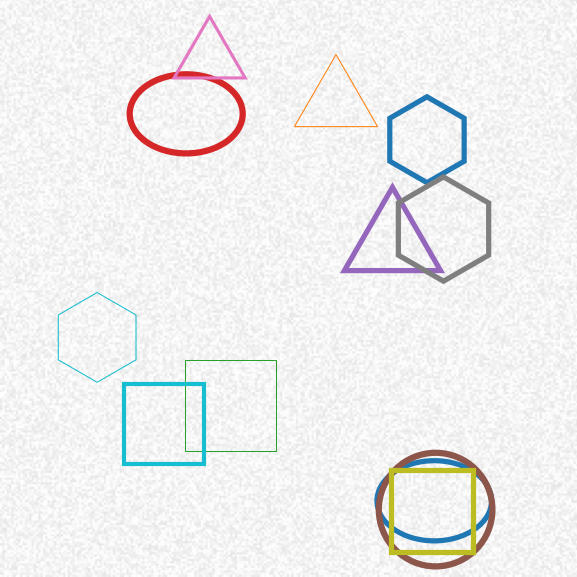[{"shape": "oval", "thickness": 2.5, "radius": 0.5, "center": [0.752, 0.132]}, {"shape": "hexagon", "thickness": 2.5, "radius": 0.37, "center": [0.739, 0.757]}, {"shape": "triangle", "thickness": 0.5, "radius": 0.42, "center": [0.582, 0.821]}, {"shape": "square", "thickness": 0.5, "radius": 0.4, "center": [0.399, 0.297]}, {"shape": "oval", "thickness": 3, "radius": 0.49, "center": [0.322, 0.802]}, {"shape": "triangle", "thickness": 2.5, "radius": 0.48, "center": [0.68, 0.579]}, {"shape": "circle", "thickness": 3, "radius": 0.49, "center": [0.754, 0.117]}, {"shape": "triangle", "thickness": 1.5, "radius": 0.36, "center": [0.363, 0.9]}, {"shape": "hexagon", "thickness": 2.5, "radius": 0.45, "center": [0.768, 0.602]}, {"shape": "square", "thickness": 2.5, "radius": 0.36, "center": [0.748, 0.115]}, {"shape": "square", "thickness": 2, "radius": 0.35, "center": [0.284, 0.265]}, {"shape": "hexagon", "thickness": 0.5, "radius": 0.39, "center": [0.168, 0.415]}]